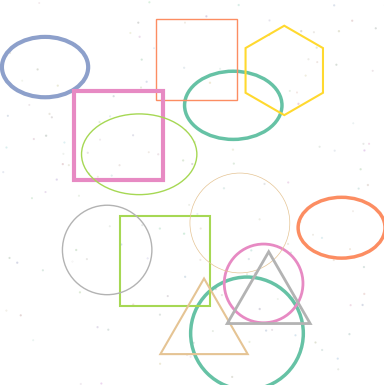[{"shape": "oval", "thickness": 2.5, "radius": 0.63, "center": [0.606, 0.726]}, {"shape": "circle", "thickness": 2.5, "radius": 0.73, "center": [0.642, 0.134]}, {"shape": "oval", "thickness": 2.5, "radius": 0.56, "center": [0.887, 0.409]}, {"shape": "square", "thickness": 1, "radius": 0.52, "center": [0.51, 0.846]}, {"shape": "oval", "thickness": 3, "radius": 0.56, "center": [0.117, 0.826]}, {"shape": "circle", "thickness": 2, "radius": 0.51, "center": [0.685, 0.264]}, {"shape": "square", "thickness": 3, "radius": 0.58, "center": [0.308, 0.647]}, {"shape": "oval", "thickness": 1, "radius": 0.75, "center": [0.362, 0.599]}, {"shape": "square", "thickness": 1.5, "radius": 0.59, "center": [0.428, 0.322]}, {"shape": "hexagon", "thickness": 1.5, "radius": 0.58, "center": [0.738, 0.817]}, {"shape": "triangle", "thickness": 1.5, "radius": 0.65, "center": [0.53, 0.146]}, {"shape": "circle", "thickness": 0.5, "radius": 0.65, "center": [0.623, 0.421]}, {"shape": "circle", "thickness": 1, "radius": 0.58, "center": [0.278, 0.351]}, {"shape": "triangle", "thickness": 2, "radius": 0.62, "center": [0.698, 0.222]}]